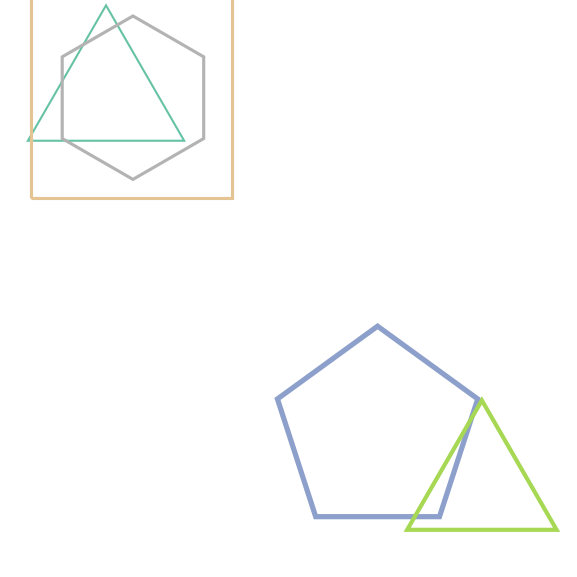[{"shape": "triangle", "thickness": 1, "radius": 0.78, "center": [0.184, 0.834]}, {"shape": "pentagon", "thickness": 2.5, "radius": 0.91, "center": [0.654, 0.252]}, {"shape": "triangle", "thickness": 2, "radius": 0.75, "center": [0.834, 0.156]}, {"shape": "square", "thickness": 1.5, "radius": 0.87, "center": [0.227, 0.83]}, {"shape": "hexagon", "thickness": 1.5, "radius": 0.71, "center": [0.23, 0.83]}]